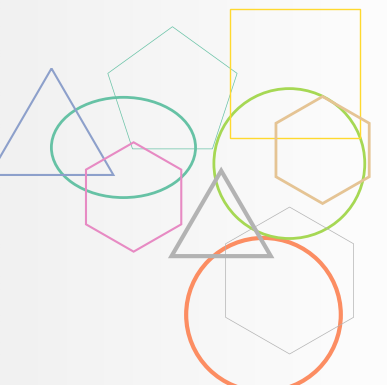[{"shape": "pentagon", "thickness": 0.5, "radius": 0.88, "center": [0.445, 0.755]}, {"shape": "oval", "thickness": 2, "radius": 0.93, "center": [0.319, 0.617]}, {"shape": "circle", "thickness": 3, "radius": 1.0, "center": [0.68, 0.182]}, {"shape": "triangle", "thickness": 1.5, "radius": 0.92, "center": [0.133, 0.638]}, {"shape": "hexagon", "thickness": 1.5, "radius": 0.71, "center": [0.345, 0.488]}, {"shape": "circle", "thickness": 2, "radius": 0.97, "center": [0.747, 0.575]}, {"shape": "square", "thickness": 1, "radius": 0.84, "center": [0.761, 0.809]}, {"shape": "hexagon", "thickness": 2, "radius": 0.69, "center": [0.832, 0.61]}, {"shape": "hexagon", "thickness": 0.5, "radius": 0.95, "center": [0.747, 0.271]}, {"shape": "triangle", "thickness": 3, "radius": 0.74, "center": [0.571, 0.409]}]